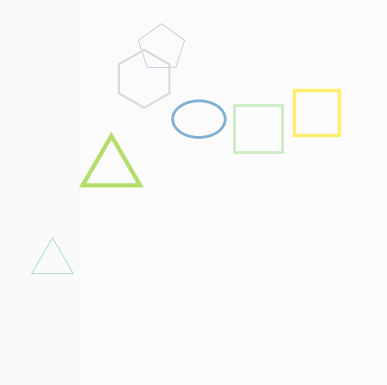[{"shape": "triangle", "thickness": 0.5, "radius": 0.31, "center": [0.135, 0.32]}, {"shape": "pentagon", "thickness": 0.5, "radius": 0.31, "center": [0.417, 0.876]}, {"shape": "oval", "thickness": 2, "radius": 0.34, "center": [0.513, 0.691]}, {"shape": "triangle", "thickness": 3, "radius": 0.43, "center": [0.287, 0.561]}, {"shape": "hexagon", "thickness": 1.5, "radius": 0.38, "center": [0.372, 0.795]}, {"shape": "square", "thickness": 2, "radius": 0.31, "center": [0.666, 0.666]}, {"shape": "square", "thickness": 2.5, "radius": 0.29, "center": [0.816, 0.708]}]